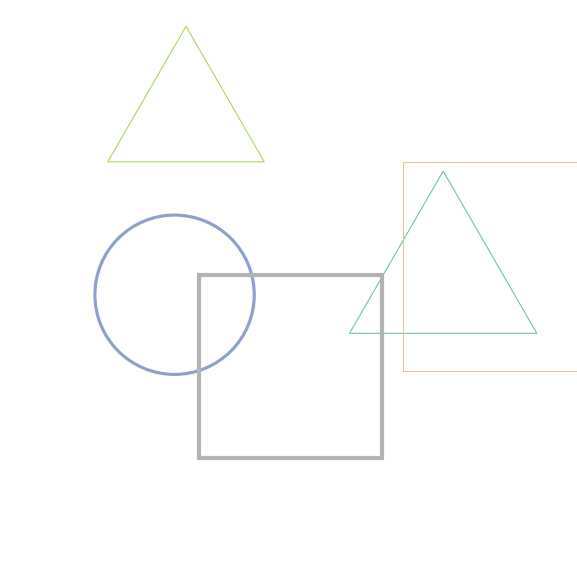[{"shape": "triangle", "thickness": 0.5, "radius": 0.94, "center": [0.767, 0.516]}, {"shape": "circle", "thickness": 1.5, "radius": 0.69, "center": [0.302, 0.489]}, {"shape": "triangle", "thickness": 0.5, "radius": 0.78, "center": [0.322, 0.797]}, {"shape": "square", "thickness": 0.5, "radius": 0.91, "center": [0.879, 0.537]}, {"shape": "square", "thickness": 2, "radius": 0.79, "center": [0.503, 0.364]}]